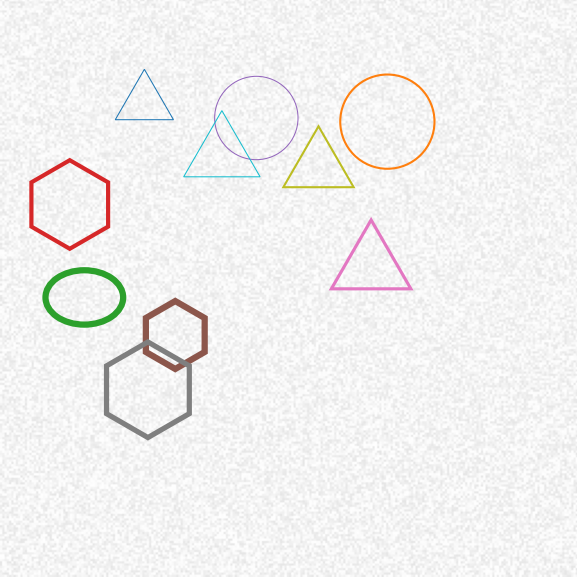[{"shape": "triangle", "thickness": 0.5, "radius": 0.29, "center": [0.25, 0.821]}, {"shape": "circle", "thickness": 1, "radius": 0.41, "center": [0.671, 0.788]}, {"shape": "oval", "thickness": 3, "radius": 0.34, "center": [0.146, 0.484]}, {"shape": "hexagon", "thickness": 2, "radius": 0.38, "center": [0.121, 0.645]}, {"shape": "circle", "thickness": 0.5, "radius": 0.36, "center": [0.444, 0.795]}, {"shape": "hexagon", "thickness": 3, "radius": 0.29, "center": [0.303, 0.419]}, {"shape": "triangle", "thickness": 1.5, "radius": 0.4, "center": [0.643, 0.539]}, {"shape": "hexagon", "thickness": 2.5, "radius": 0.41, "center": [0.256, 0.324]}, {"shape": "triangle", "thickness": 1, "radius": 0.35, "center": [0.552, 0.71]}, {"shape": "triangle", "thickness": 0.5, "radius": 0.38, "center": [0.384, 0.731]}]